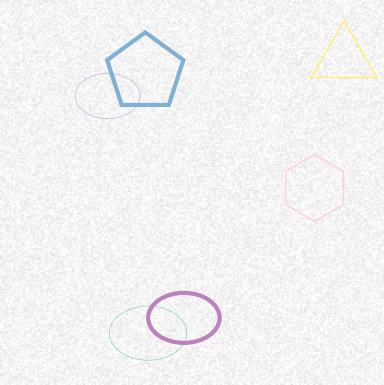[{"shape": "oval", "thickness": 0.5, "radius": 0.5, "center": [0.385, 0.135]}, {"shape": "oval", "thickness": 0.5, "radius": 0.42, "center": [0.28, 0.751]}, {"shape": "pentagon", "thickness": 3, "radius": 0.52, "center": [0.377, 0.812]}, {"shape": "hexagon", "thickness": 1, "radius": 0.43, "center": [0.817, 0.512]}, {"shape": "oval", "thickness": 3, "radius": 0.46, "center": [0.478, 0.174]}, {"shape": "triangle", "thickness": 1, "radius": 0.49, "center": [0.894, 0.848]}]